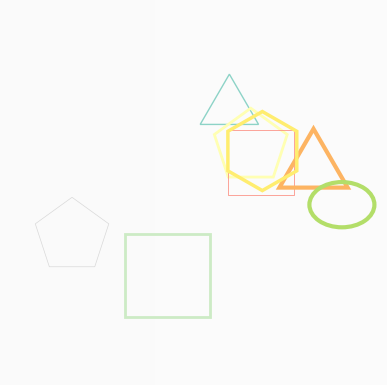[{"shape": "triangle", "thickness": 1, "radius": 0.43, "center": [0.592, 0.72]}, {"shape": "pentagon", "thickness": 2, "radius": 0.49, "center": [0.647, 0.62]}, {"shape": "square", "thickness": 0.5, "radius": 0.43, "center": [0.673, 0.578]}, {"shape": "triangle", "thickness": 3, "radius": 0.51, "center": [0.809, 0.564]}, {"shape": "oval", "thickness": 3, "radius": 0.42, "center": [0.882, 0.468]}, {"shape": "pentagon", "thickness": 0.5, "radius": 0.5, "center": [0.186, 0.388]}, {"shape": "square", "thickness": 2, "radius": 0.54, "center": [0.432, 0.285]}, {"shape": "hexagon", "thickness": 2.5, "radius": 0.51, "center": [0.677, 0.608]}]